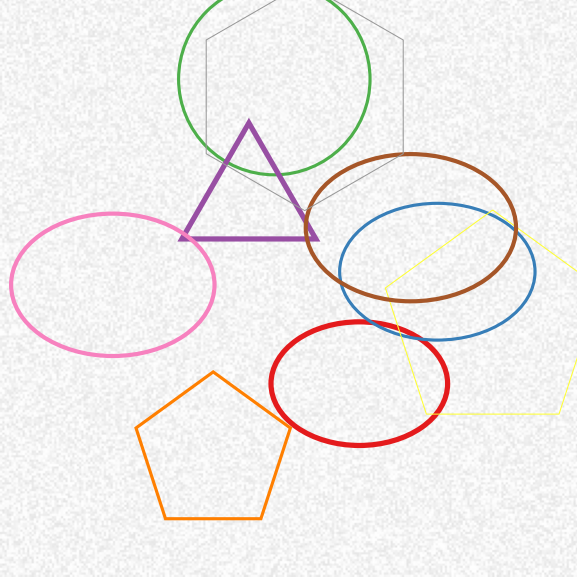[{"shape": "oval", "thickness": 2.5, "radius": 0.76, "center": [0.622, 0.335]}, {"shape": "oval", "thickness": 1.5, "radius": 0.85, "center": [0.757, 0.529]}, {"shape": "circle", "thickness": 1.5, "radius": 0.83, "center": [0.475, 0.862]}, {"shape": "triangle", "thickness": 2.5, "radius": 0.67, "center": [0.431, 0.652]}, {"shape": "pentagon", "thickness": 1.5, "radius": 0.7, "center": [0.369, 0.215]}, {"shape": "pentagon", "thickness": 0.5, "radius": 0.98, "center": [0.853, 0.44]}, {"shape": "oval", "thickness": 2, "radius": 0.91, "center": [0.711, 0.605]}, {"shape": "oval", "thickness": 2, "radius": 0.88, "center": [0.195, 0.506]}, {"shape": "hexagon", "thickness": 0.5, "radius": 0.98, "center": [0.528, 0.831]}]